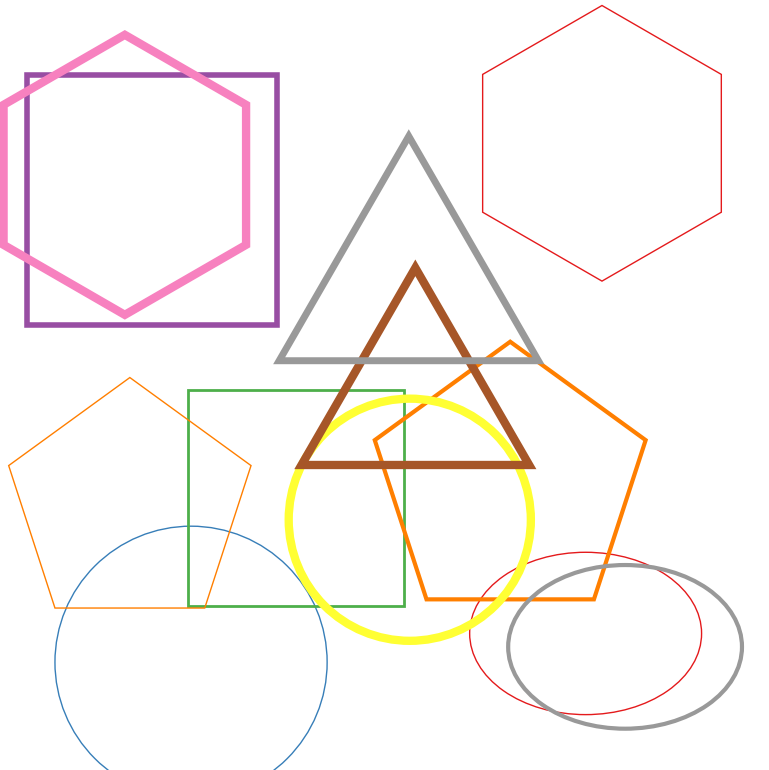[{"shape": "hexagon", "thickness": 0.5, "radius": 0.89, "center": [0.782, 0.814]}, {"shape": "oval", "thickness": 0.5, "radius": 0.75, "center": [0.761, 0.177]}, {"shape": "circle", "thickness": 0.5, "radius": 0.88, "center": [0.248, 0.14]}, {"shape": "square", "thickness": 1, "radius": 0.7, "center": [0.384, 0.354]}, {"shape": "square", "thickness": 2, "radius": 0.81, "center": [0.197, 0.74]}, {"shape": "pentagon", "thickness": 1.5, "radius": 0.92, "center": [0.663, 0.371]}, {"shape": "pentagon", "thickness": 0.5, "radius": 0.83, "center": [0.169, 0.344]}, {"shape": "circle", "thickness": 3, "radius": 0.79, "center": [0.532, 0.325]}, {"shape": "triangle", "thickness": 3, "radius": 0.85, "center": [0.539, 0.481]}, {"shape": "hexagon", "thickness": 3, "radius": 0.91, "center": [0.162, 0.773]}, {"shape": "triangle", "thickness": 2.5, "radius": 0.97, "center": [0.531, 0.629]}, {"shape": "oval", "thickness": 1.5, "radius": 0.76, "center": [0.812, 0.16]}]